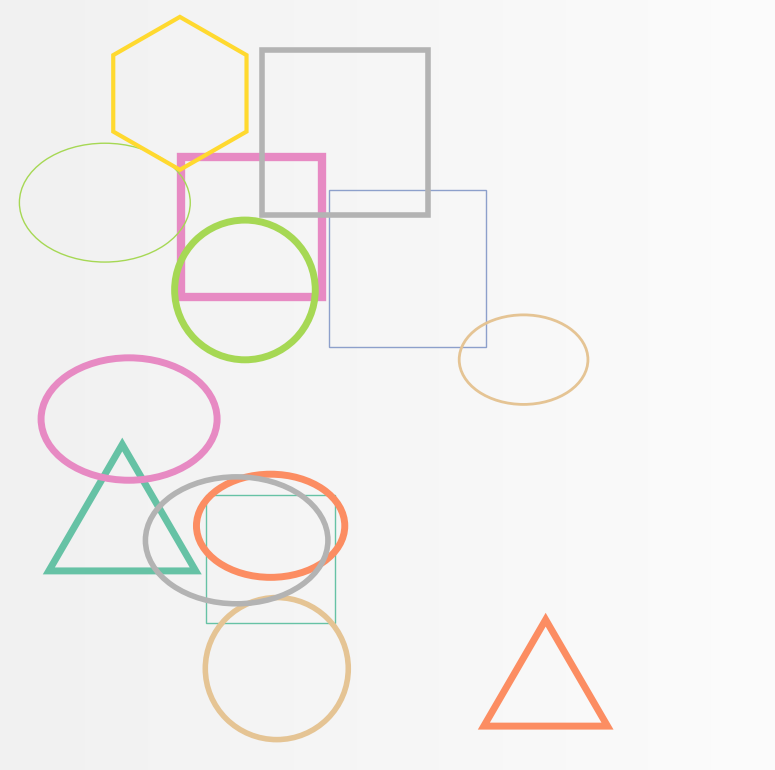[{"shape": "triangle", "thickness": 2.5, "radius": 0.55, "center": [0.158, 0.313]}, {"shape": "square", "thickness": 0.5, "radius": 0.42, "center": [0.349, 0.274]}, {"shape": "oval", "thickness": 2.5, "radius": 0.48, "center": [0.349, 0.317]}, {"shape": "triangle", "thickness": 2.5, "radius": 0.46, "center": [0.704, 0.103]}, {"shape": "square", "thickness": 0.5, "radius": 0.51, "center": [0.526, 0.651]}, {"shape": "oval", "thickness": 2.5, "radius": 0.57, "center": [0.167, 0.456]}, {"shape": "square", "thickness": 3, "radius": 0.46, "center": [0.324, 0.705]}, {"shape": "oval", "thickness": 0.5, "radius": 0.55, "center": [0.135, 0.737]}, {"shape": "circle", "thickness": 2.5, "radius": 0.45, "center": [0.316, 0.623]}, {"shape": "hexagon", "thickness": 1.5, "radius": 0.5, "center": [0.232, 0.879]}, {"shape": "circle", "thickness": 2, "radius": 0.46, "center": [0.357, 0.132]}, {"shape": "oval", "thickness": 1, "radius": 0.42, "center": [0.676, 0.533]}, {"shape": "square", "thickness": 2, "radius": 0.53, "center": [0.445, 0.828]}, {"shape": "oval", "thickness": 2, "radius": 0.59, "center": [0.305, 0.298]}]